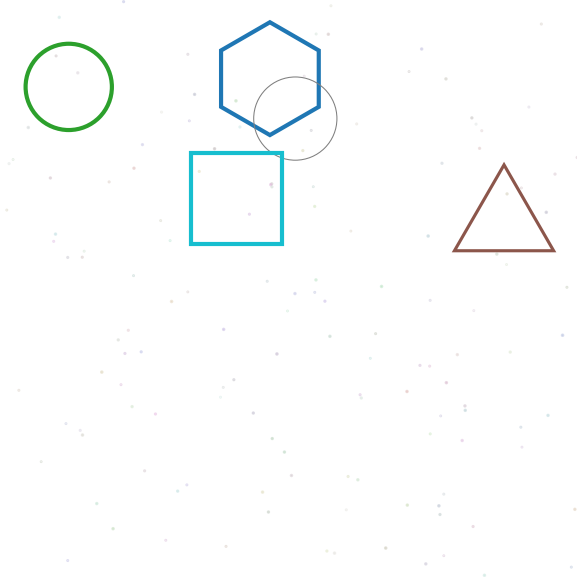[{"shape": "hexagon", "thickness": 2, "radius": 0.49, "center": [0.467, 0.863]}, {"shape": "circle", "thickness": 2, "radius": 0.37, "center": [0.119, 0.849]}, {"shape": "triangle", "thickness": 1.5, "radius": 0.5, "center": [0.873, 0.615]}, {"shape": "circle", "thickness": 0.5, "radius": 0.36, "center": [0.511, 0.794]}, {"shape": "square", "thickness": 2, "radius": 0.39, "center": [0.41, 0.655]}]